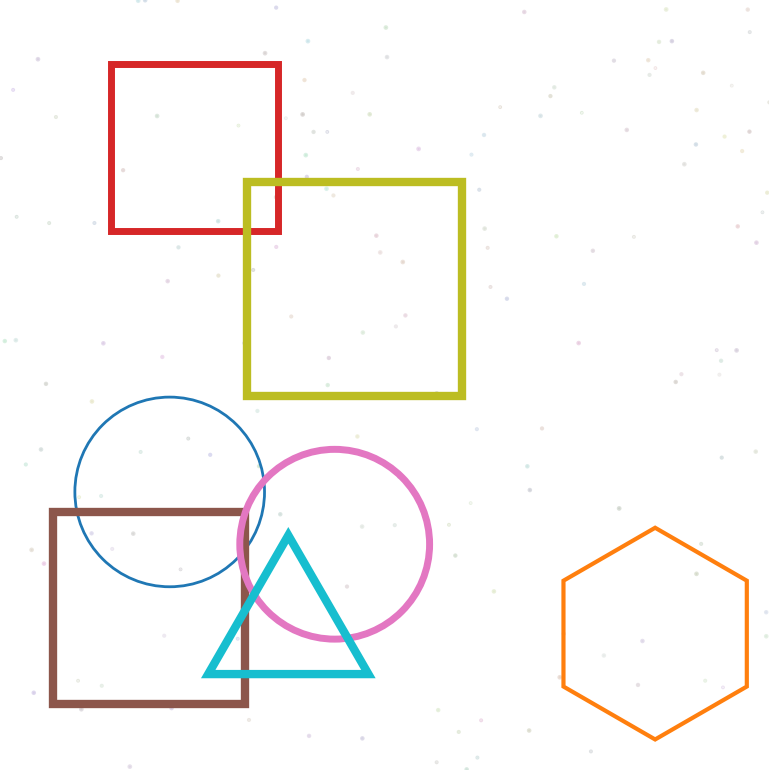[{"shape": "circle", "thickness": 1, "radius": 0.62, "center": [0.22, 0.361]}, {"shape": "hexagon", "thickness": 1.5, "radius": 0.69, "center": [0.851, 0.177]}, {"shape": "square", "thickness": 2.5, "radius": 0.54, "center": [0.253, 0.808]}, {"shape": "square", "thickness": 3, "radius": 0.62, "center": [0.193, 0.211]}, {"shape": "circle", "thickness": 2.5, "radius": 0.62, "center": [0.435, 0.293]}, {"shape": "square", "thickness": 3, "radius": 0.7, "center": [0.46, 0.625]}, {"shape": "triangle", "thickness": 3, "radius": 0.6, "center": [0.374, 0.185]}]